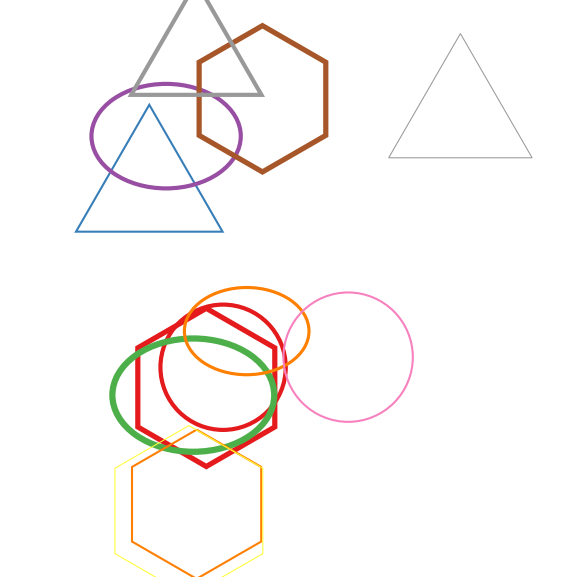[{"shape": "circle", "thickness": 2, "radius": 0.54, "center": [0.386, 0.363]}, {"shape": "hexagon", "thickness": 2.5, "radius": 0.68, "center": [0.357, 0.328]}, {"shape": "triangle", "thickness": 1, "radius": 0.73, "center": [0.258, 0.671]}, {"shape": "oval", "thickness": 3, "radius": 0.7, "center": [0.335, 0.315]}, {"shape": "oval", "thickness": 2, "radius": 0.65, "center": [0.288, 0.763]}, {"shape": "hexagon", "thickness": 1, "radius": 0.65, "center": [0.34, 0.126]}, {"shape": "oval", "thickness": 1.5, "radius": 0.54, "center": [0.427, 0.426]}, {"shape": "hexagon", "thickness": 0.5, "radius": 0.74, "center": [0.327, 0.114]}, {"shape": "hexagon", "thickness": 2.5, "radius": 0.63, "center": [0.454, 0.828]}, {"shape": "circle", "thickness": 1, "radius": 0.56, "center": [0.603, 0.381]}, {"shape": "triangle", "thickness": 2, "radius": 0.65, "center": [0.34, 0.9]}, {"shape": "triangle", "thickness": 0.5, "radius": 0.72, "center": [0.797, 0.798]}]